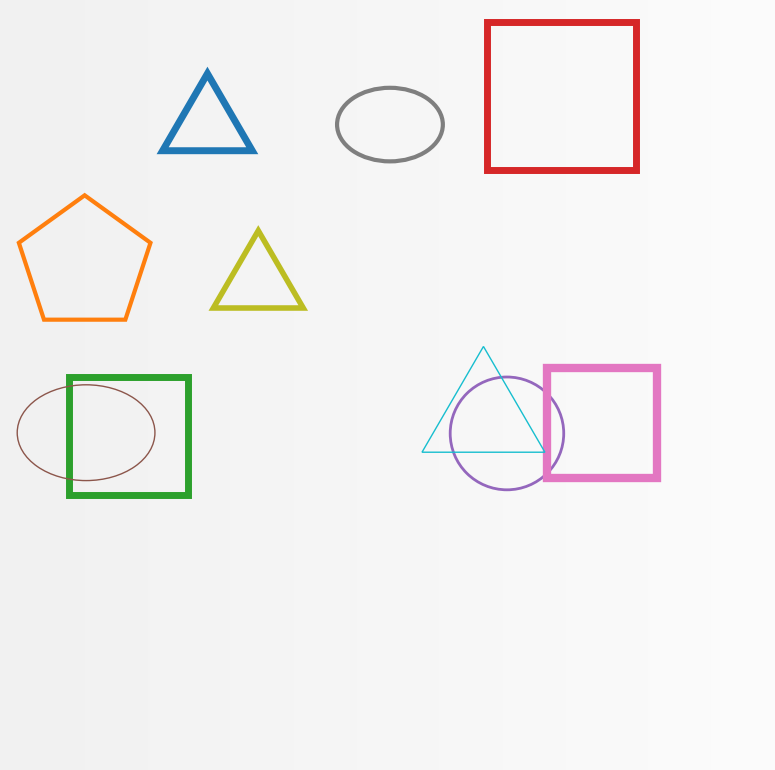[{"shape": "triangle", "thickness": 2.5, "radius": 0.33, "center": [0.268, 0.838]}, {"shape": "pentagon", "thickness": 1.5, "radius": 0.45, "center": [0.109, 0.657]}, {"shape": "square", "thickness": 2.5, "radius": 0.38, "center": [0.166, 0.433]}, {"shape": "square", "thickness": 2.5, "radius": 0.48, "center": [0.725, 0.875]}, {"shape": "circle", "thickness": 1, "radius": 0.37, "center": [0.654, 0.437]}, {"shape": "oval", "thickness": 0.5, "radius": 0.44, "center": [0.111, 0.438]}, {"shape": "square", "thickness": 3, "radius": 0.35, "center": [0.777, 0.451]}, {"shape": "oval", "thickness": 1.5, "radius": 0.34, "center": [0.503, 0.838]}, {"shape": "triangle", "thickness": 2, "radius": 0.33, "center": [0.333, 0.633]}, {"shape": "triangle", "thickness": 0.5, "radius": 0.46, "center": [0.624, 0.458]}]